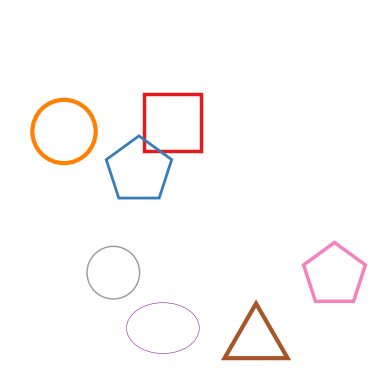[{"shape": "square", "thickness": 2.5, "radius": 0.37, "center": [0.449, 0.681]}, {"shape": "pentagon", "thickness": 2, "radius": 0.45, "center": [0.361, 0.558]}, {"shape": "oval", "thickness": 0.5, "radius": 0.47, "center": [0.423, 0.148]}, {"shape": "circle", "thickness": 3, "radius": 0.41, "center": [0.166, 0.658]}, {"shape": "triangle", "thickness": 3, "radius": 0.47, "center": [0.665, 0.117]}, {"shape": "pentagon", "thickness": 2.5, "radius": 0.42, "center": [0.869, 0.286]}, {"shape": "circle", "thickness": 1, "radius": 0.34, "center": [0.294, 0.292]}]